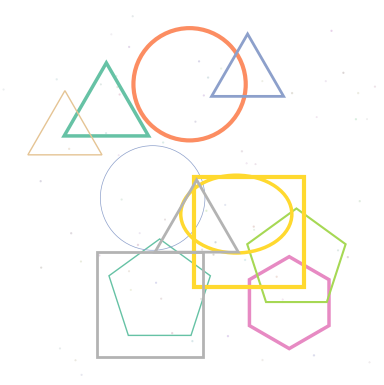[{"shape": "pentagon", "thickness": 1, "radius": 0.69, "center": [0.415, 0.241]}, {"shape": "triangle", "thickness": 2.5, "radius": 0.63, "center": [0.276, 0.71]}, {"shape": "circle", "thickness": 3, "radius": 0.73, "center": [0.492, 0.781]}, {"shape": "triangle", "thickness": 2, "radius": 0.54, "center": [0.643, 0.804]}, {"shape": "circle", "thickness": 0.5, "radius": 0.68, "center": [0.396, 0.486]}, {"shape": "hexagon", "thickness": 2.5, "radius": 0.6, "center": [0.751, 0.214]}, {"shape": "pentagon", "thickness": 1.5, "radius": 0.67, "center": [0.77, 0.324]}, {"shape": "oval", "thickness": 2.5, "radius": 0.72, "center": [0.614, 0.444]}, {"shape": "square", "thickness": 3, "radius": 0.71, "center": [0.647, 0.397]}, {"shape": "triangle", "thickness": 1, "radius": 0.56, "center": [0.169, 0.653]}, {"shape": "square", "thickness": 2, "radius": 0.69, "center": [0.39, 0.209]}, {"shape": "triangle", "thickness": 2, "radius": 0.63, "center": [0.511, 0.408]}]